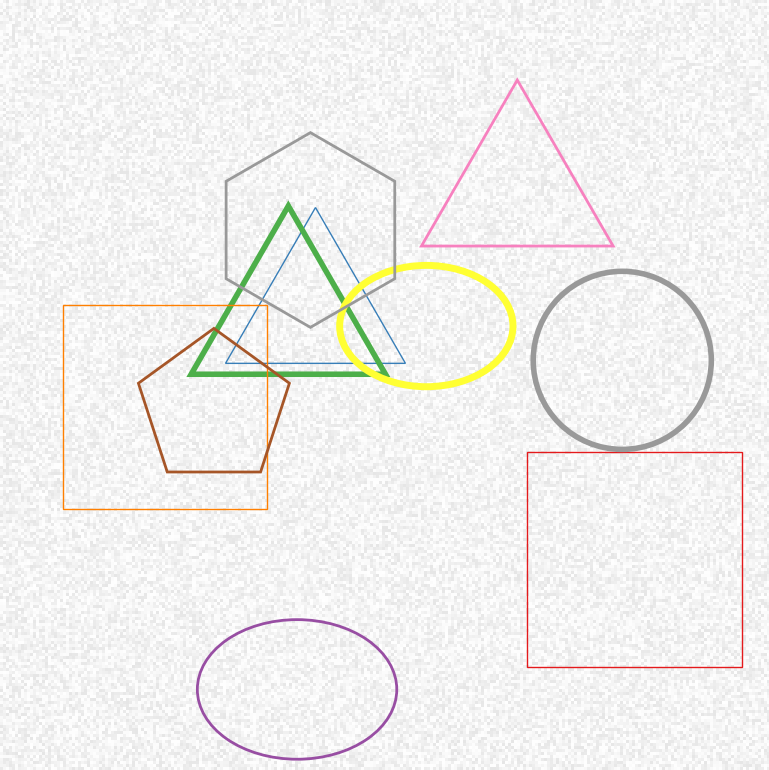[{"shape": "square", "thickness": 0.5, "radius": 0.7, "center": [0.824, 0.273]}, {"shape": "triangle", "thickness": 0.5, "radius": 0.67, "center": [0.41, 0.596]}, {"shape": "triangle", "thickness": 2, "radius": 0.73, "center": [0.374, 0.587]}, {"shape": "oval", "thickness": 1, "radius": 0.65, "center": [0.386, 0.105]}, {"shape": "square", "thickness": 0.5, "radius": 0.66, "center": [0.214, 0.472]}, {"shape": "oval", "thickness": 2.5, "radius": 0.56, "center": [0.554, 0.577]}, {"shape": "pentagon", "thickness": 1, "radius": 0.52, "center": [0.278, 0.47]}, {"shape": "triangle", "thickness": 1, "radius": 0.72, "center": [0.672, 0.752]}, {"shape": "circle", "thickness": 2, "radius": 0.58, "center": [0.808, 0.532]}, {"shape": "hexagon", "thickness": 1, "radius": 0.63, "center": [0.403, 0.701]}]